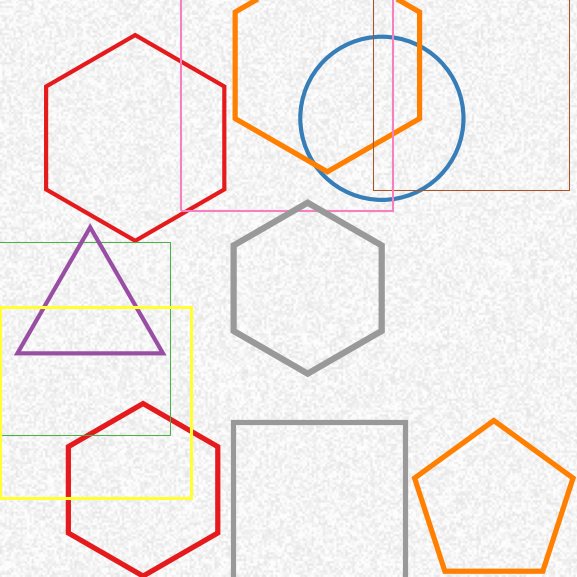[{"shape": "hexagon", "thickness": 2, "radius": 0.89, "center": [0.234, 0.76]}, {"shape": "hexagon", "thickness": 2.5, "radius": 0.75, "center": [0.248, 0.151]}, {"shape": "circle", "thickness": 2, "radius": 0.71, "center": [0.661, 0.794]}, {"shape": "square", "thickness": 0.5, "radius": 0.83, "center": [0.127, 0.413]}, {"shape": "triangle", "thickness": 2, "radius": 0.73, "center": [0.156, 0.46]}, {"shape": "pentagon", "thickness": 2.5, "radius": 0.72, "center": [0.855, 0.127]}, {"shape": "hexagon", "thickness": 2.5, "radius": 0.92, "center": [0.567, 0.886]}, {"shape": "square", "thickness": 1.5, "radius": 0.83, "center": [0.165, 0.303]}, {"shape": "square", "thickness": 0.5, "radius": 0.85, "center": [0.816, 0.841]}, {"shape": "square", "thickness": 1, "radius": 0.92, "center": [0.497, 0.818]}, {"shape": "square", "thickness": 2.5, "radius": 0.75, "center": [0.552, 0.119]}, {"shape": "hexagon", "thickness": 3, "radius": 0.74, "center": [0.533, 0.5]}]